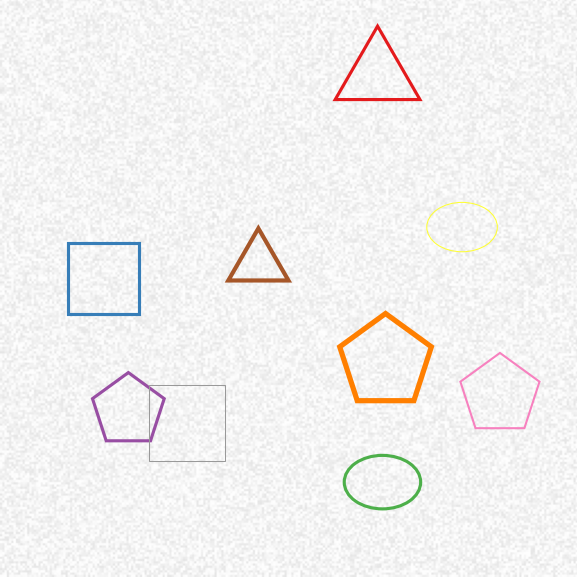[{"shape": "triangle", "thickness": 1.5, "radius": 0.42, "center": [0.654, 0.869]}, {"shape": "square", "thickness": 1.5, "radius": 0.31, "center": [0.179, 0.517]}, {"shape": "oval", "thickness": 1.5, "radius": 0.33, "center": [0.662, 0.164]}, {"shape": "pentagon", "thickness": 1.5, "radius": 0.33, "center": [0.222, 0.289]}, {"shape": "pentagon", "thickness": 2.5, "radius": 0.42, "center": [0.668, 0.373]}, {"shape": "oval", "thickness": 0.5, "radius": 0.31, "center": [0.8, 0.606]}, {"shape": "triangle", "thickness": 2, "radius": 0.3, "center": [0.447, 0.544]}, {"shape": "pentagon", "thickness": 1, "radius": 0.36, "center": [0.866, 0.316]}, {"shape": "square", "thickness": 0.5, "radius": 0.33, "center": [0.324, 0.266]}]